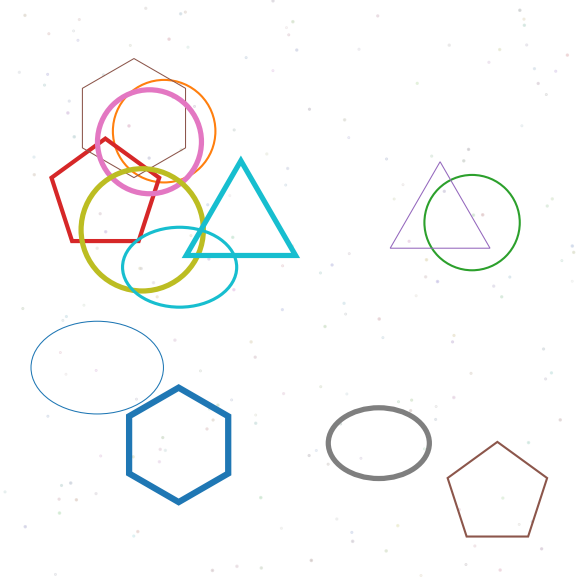[{"shape": "hexagon", "thickness": 3, "radius": 0.5, "center": [0.309, 0.229]}, {"shape": "oval", "thickness": 0.5, "radius": 0.57, "center": [0.168, 0.363]}, {"shape": "circle", "thickness": 1, "radius": 0.44, "center": [0.284, 0.772]}, {"shape": "circle", "thickness": 1, "radius": 0.41, "center": [0.817, 0.614]}, {"shape": "pentagon", "thickness": 2, "radius": 0.49, "center": [0.182, 0.661]}, {"shape": "triangle", "thickness": 0.5, "radius": 0.5, "center": [0.762, 0.619]}, {"shape": "pentagon", "thickness": 1, "radius": 0.45, "center": [0.861, 0.143]}, {"shape": "hexagon", "thickness": 0.5, "radius": 0.52, "center": [0.232, 0.795]}, {"shape": "circle", "thickness": 2.5, "radius": 0.45, "center": [0.259, 0.754]}, {"shape": "oval", "thickness": 2.5, "radius": 0.44, "center": [0.656, 0.232]}, {"shape": "circle", "thickness": 2.5, "radius": 0.53, "center": [0.246, 0.601]}, {"shape": "oval", "thickness": 1.5, "radius": 0.49, "center": [0.311, 0.536]}, {"shape": "triangle", "thickness": 2.5, "radius": 0.55, "center": [0.417, 0.611]}]